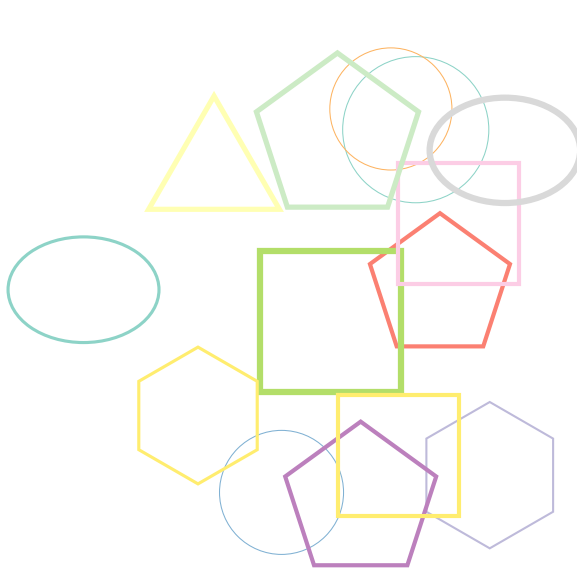[{"shape": "oval", "thickness": 1.5, "radius": 0.65, "center": [0.145, 0.497]}, {"shape": "circle", "thickness": 0.5, "radius": 0.63, "center": [0.72, 0.775]}, {"shape": "triangle", "thickness": 2.5, "radius": 0.65, "center": [0.371, 0.702]}, {"shape": "hexagon", "thickness": 1, "radius": 0.63, "center": [0.848, 0.176]}, {"shape": "pentagon", "thickness": 2, "radius": 0.64, "center": [0.762, 0.502]}, {"shape": "circle", "thickness": 0.5, "radius": 0.54, "center": [0.488, 0.146]}, {"shape": "circle", "thickness": 0.5, "radius": 0.53, "center": [0.677, 0.81]}, {"shape": "square", "thickness": 3, "radius": 0.61, "center": [0.572, 0.443]}, {"shape": "square", "thickness": 2, "radius": 0.52, "center": [0.795, 0.613]}, {"shape": "oval", "thickness": 3, "radius": 0.65, "center": [0.874, 0.739]}, {"shape": "pentagon", "thickness": 2, "radius": 0.69, "center": [0.625, 0.132]}, {"shape": "pentagon", "thickness": 2.5, "radius": 0.74, "center": [0.584, 0.76]}, {"shape": "hexagon", "thickness": 1.5, "radius": 0.59, "center": [0.343, 0.28]}, {"shape": "square", "thickness": 2, "radius": 0.52, "center": [0.689, 0.21]}]